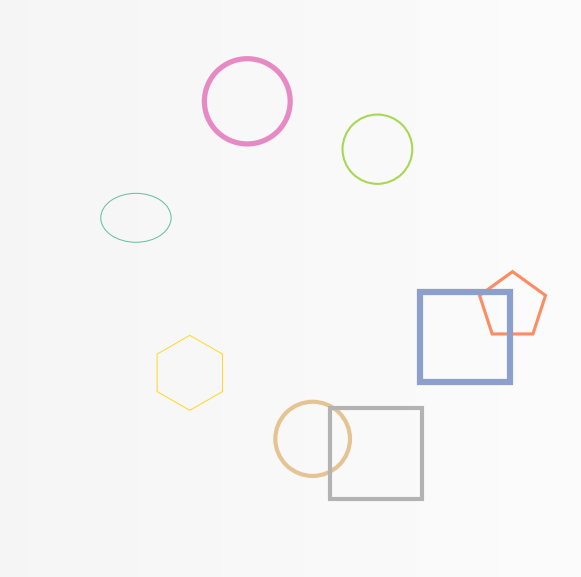[{"shape": "oval", "thickness": 0.5, "radius": 0.3, "center": [0.234, 0.622]}, {"shape": "pentagon", "thickness": 1.5, "radius": 0.3, "center": [0.882, 0.469]}, {"shape": "square", "thickness": 3, "radius": 0.39, "center": [0.8, 0.415]}, {"shape": "circle", "thickness": 2.5, "radius": 0.37, "center": [0.425, 0.824]}, {"shape": "circle", "thickness": 1, "radius": 0.3, "center": [0.649, 0.741]}, {"shape": "hexagon", "thickness": 0.5, "radius": 0.32, "center": [0.327, 0.354]}, {"shape": "circle", "thickness": 2, "radius": 0.32, "center": [0.538, 0.239]}, {"shape": "square", "thickness": 2, "radius": 0.4, "center": [0.647, 0.214]}]